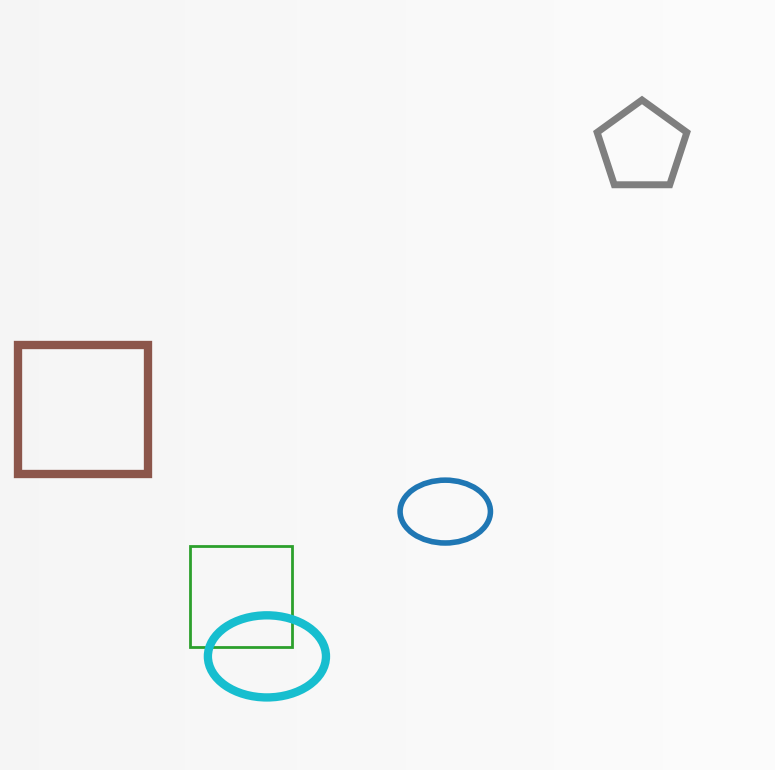[{"shape": "oval", "thickness": 2, "radius": 0.29, "center": [0.575, 0.336]}, {"shape": "square", "thickness": 1, "radius": 0.33, "center": [0.311, 0.225]}, {"shape": "square", "thickness": 3, "radius": 0.42, "center": [0.107, 0.468]}, {"shape": "pentagon", "thickness": 2.5, "radius": 0.3, "center": [0.828, 0.809]}, {"shape": "oval", "thickness": 3, "radius": 0.38, "center": [0.344, 0.148]}]